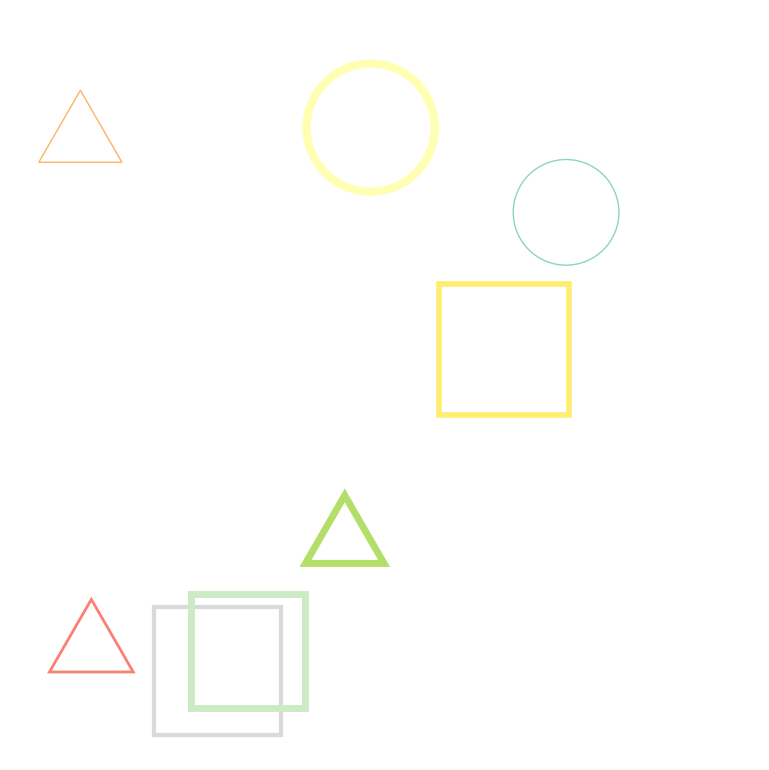[{"shape": "circle", "thickness": 0.5, "radius": 0.34, "center": [0.735, 0.724]}, {"shape": "circle", "thickness": 3, "radius": 0.42, "center": [0.481, 0.834]}, {"shape": "triangle", "thickness": 1, "radius": 0.31, "center": [0.119, 0.159]}, {"shape": "triangle", "thickness": 0.5, "radius": 0.31, "center": [0.104, 0.82]}, {"shape": "triangle", "thickness": 2.5, "radius": 0.29, "center": [0.448, 0.298]}, {"shape": "square", "thickness": 1.5, "radius": 0.41, "center": [0.282, 0.128]}, {"shape": "square", "thickness": 2.5, "radius": 0.37, "center": [0.322, 0.155]}, {"shape": "square", "thickness": 2, "radius": 0.42, "center": [0.655, 0.546]}]